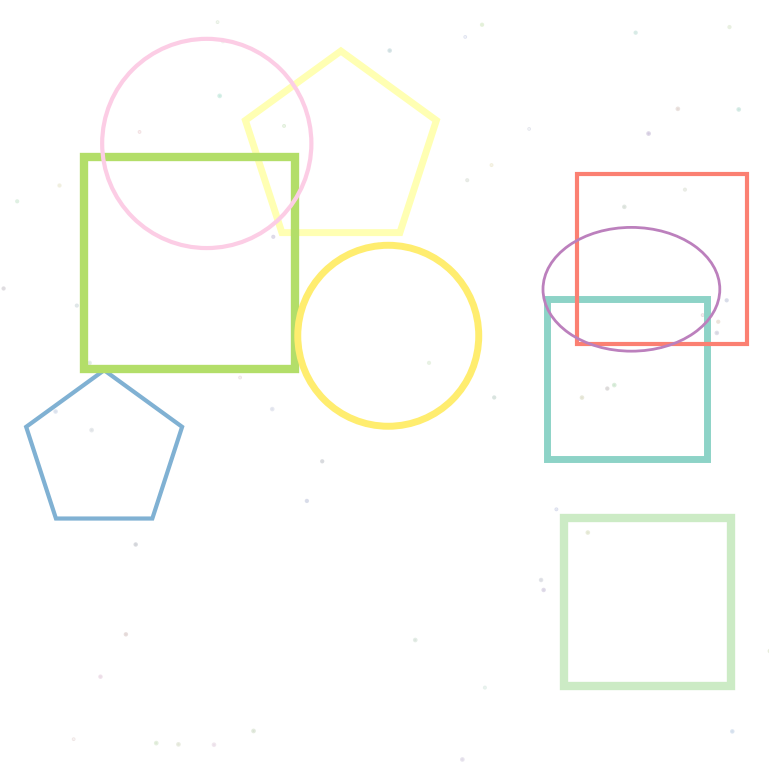[{"shape": "square", "thickness": 2.5, "radius": 0.52, "center": [0.814, 0.508]}, {"shape": "pentagon", "thickness": 2.5, "radius": 0.65, "center": [0.443, 0.803]}, {"shape": "square", "thickness": 1.5, "radius": 0.55, "center": [0.86, 0.663]}, {"shape": "pentagon", "thickness": 1.5, "radius": 0.53, "center": [0.135, 0.413]}, {"shape": "square", "thickness": 3, "radius": 0.69, "center": [0.246, 0.658]}, {"shape": "circle", "thickness": 1.5, "radius": 0.68, "center": [0.269, 0.814]}, {"shape": "oval", "thickness": 1, "radius": 0.57, "center": [0.82, 0.624]}, {"shape": "square", "thickness": 3, "radius": 0.54, "center": [0.841, 0.218]}, {"shape": "circle", "thickness": 2.5, "radius": 0.59, "center": [0.504, 0.564]}]